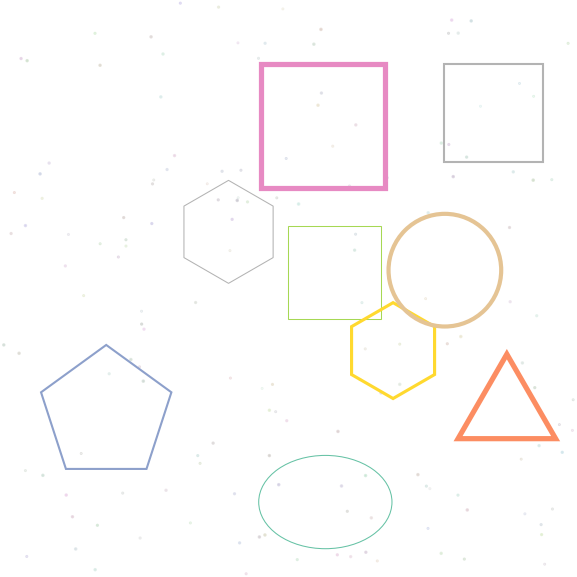[{"shape": "oval", "thickness": 0.5, "radius": 0.58, "center": [0.563, 0.13]}, {"shape": "triangle", "thickness": 2.5, "radius": 0.49, "center": [0.878, 0.288]}, {"shape": "pentagon", "thickness": 1, "radius": 0.59, "center": [0.184, 0.283]}, {"shape": "square", "thickness": 2.5, "radius": 0.54, "center": [0.56, 0.781]}, {"shape": "square", "thickness": 0.5, "radius": 0.4, "center": [0.58, 0.528]}, {"shape": "hexagon", "thickness": 1.5, "radius": 0.41, "center": [0.681, 0.392]}, {"shape": "circle", "thickness": 2, "radius": 0.49, "center": [0.77, 0.531]}, {"shape": "hexagon", "thickness": 0.5, "radius": 0.45, "center": [0.396, 0.598]}, {"shape": "square", "thickness": 1, "radius": 0.43, "center": [0.855, 0.804]}]